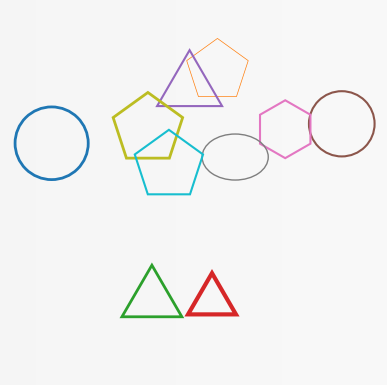[{"shape": "circle", "thickness": 2, "radius": 0.47, "center": [0.133, 0.628]}, {"shape": "pentagon", "thickness": 0.5, "radius": 0.42, "center": [0.561, 0.817]}, {"shape": "triangle", "thickness": 2, "radius": 0.45, "center": [0.392, 0.222]}, {"shape": "triangle", "thickness": 3, "radius": 0.36, "center": [0.547, 0.219]}, {"shape": "triangle", "thickness": 1.5, "radius": 0.48, "center": [0.489, 0.773]}, {"shape": "circle", "thickness": 1.5, "radius": 0.42, "center": [0.882, 0.678]}, {"shape": "hexagon", "thickness": 1.5, "radius": 0.38, "center": [0.736, 0.664]}, {"shape": "oval", "thickness": 1, "radius": 0.43, "center": [0.607, 0.592]}, {"shape": "pentagon", "thickness": 2, "radius": 0.47, "center": [0.382, 0.666]}, {"shape": "pentagon", "thickness": 1.5, "radius": 0.46, "center": [0.436, 0.57]}]